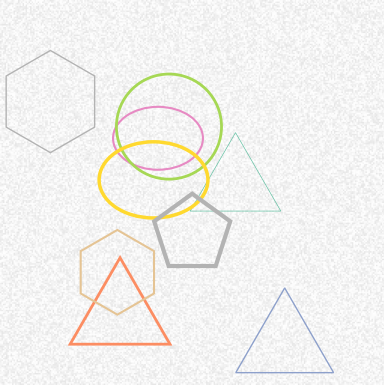[{"shape": "triangle", "thickness": 0.5, "radius": 0.68, "center": [0.612, 0.52]}, {"shape": "triangle", "thickness": 2, "radius": 0.75, "center": [0.312, 0.181]}, {"shape": "triangle", "thickness": 1, "radius": 0.73, "center": [0.739, 0.105]}, {"shape": "oval", "thickness": 1.5, "radius": 0.58, "center": [0.41, 0.641]}, {"shape": "circle", "thickness": 2, "radius": 0.68, "center": [0.439, 0.671]}, {"shape": "oval", "thickness": 2.5, "radius": 0.71, "center": [0.399, 0.533]}, {"shape": "hexagon", "thickness": 1.5, "radius": 0.55, "center": [0.305, 0.293]}, {"shape": "pentagon", "thickness": 3, "radius": 0.52, "center": [0.499, 0.393]}, {"shape": "hexagon", "thickness": 1, "radius": 0.66, "center": [0.131, 0.736]}]